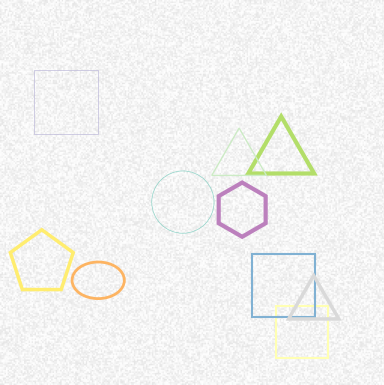[{"shape": "circle", "thickness": 0.5, "radius": 0.4, "center": [0.475, 0.475]}, {"shape": "square", "thickness": 1.5, "radius": 0.34, "center": [0.785, 0.138]}, {"shape": "square", "thickness": 0.5, "radius": 0.41, "center": [0.171, 0.736]}, {"shape": "square", "thickness": 1.5, "radius": 0.41, "center": [0.736, 0.258]}, {"shape": "oval", "thickness": 2, "radius": 0.34, "center": [0.255, 0.272]}, {"shape": "triangle", "thickness": 3, "radius": 0.49, "center": [0.73, 0.599]}, {"shape": "triangle", "thickness": 2.5, "radius": 0.38, "center": [0.815, 0.209]}, {"shape": "hexagon", "thickness": 3, "radius": 0.35, "center": [0.629, 0.455]}, {"shape": "triangle", "thickness": 1, "radius": 0.41, "center": [0.621, 0.585]}, {"shape": "pentagon", "thickness": 2.5, "radius": 0.43, "center": [0.109, 0.317]}]